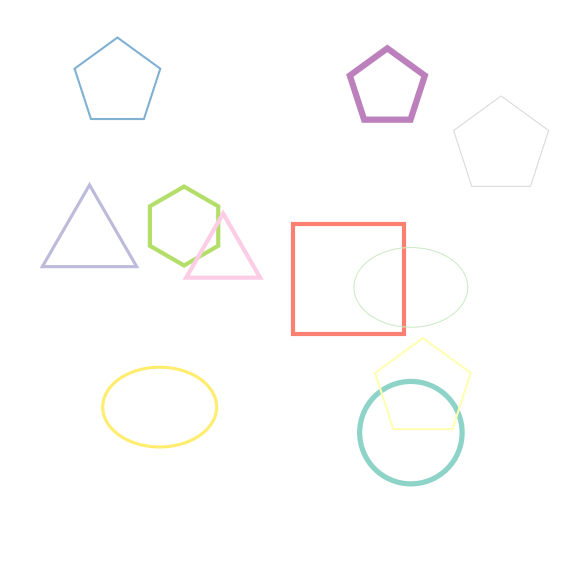[{"shape": "circle", "thickness": 2.5, "radius": 0.44, "center": [0.712, 0.25]}, {"shape": "pentagon", "thickness": 1, "radius": 0.44, "center": [0.732, 0.327]}, {"shape": "triangle", "thickness": 1.5, "radius": 0.47, "center": [0.155, 0.585]}, {"shape": "square", "thickness": 2, "radius": 0.48, "center": [0.604, 0.516]}, {"shape": "pentagon", "thickness": 1, "radius": 0.39, "center": [0.203, 0.856]}, {"shape": "hexagon", "thickness": 2, "radius": 0.34, "center": [0.319, 0.608]}, {"shape": "triangle", "thickness": 2, "radius": 0.37, "center": [0.386, 0.555]}, {"shape": "pentagon", "thickness": 0.5, "radius": 0.43, "center": [0.868, 0.746]}, {"shape": "pentagon", "thickness": 3, "radius": 0.34, "center": [0.671, 0.847]}, {"shape": "oval", "thickness": 0.5, "radius": 0.49, "center": [0.711, 0.502]}, {"shape": "oval", "thickness": 1.5, "radius": 0.49, "center": [0.276, 0.294]}]